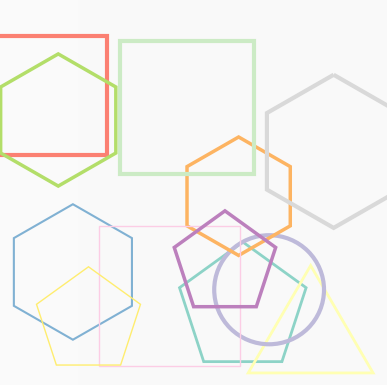[{"shape": "pentagon", "thickness": 2, "radius": 0.86, "center": [0.627, 0.2]}, {"shape": "triangle", "thickness": 2, "radius": 0.93, "center": [0.802, 0.124]}, {"shape": "circle", "thickness": 3, "radius": 0.71, "center": [0.694, 0.247]}, {"shape": "square", "thickness": 3, "radius": 0.77, "center": [0.121, 0.752]}, {"shape": "hexagon", "thickness": 1.5, "radius": 0.88, "center": [0.188, 0.294]}, {"shape": "hexagon", "thickness": 2.5, "radius": 0.77, "center": [0.616, 0.49]}, {"shape": "hexagon", "thickness": 2.5, "radius": 0.86, "center": [0.15, 0.688]}, {"shape": "square", "thickness": 1, "radius": 0.91, "center": [0.437, 0.23]}, {"shape": "hexagon", "thickness": 3, "radius": 0.99, "center": [0.861, 0.607]}, {"shape": "pentagon", "thickness": 2.5, "radius": 0.69, "center": [0.581, 0.315]}, {"shape": "square", "thickness": 3, "radius": 0.86, "center": [0.482, 0.72]}, {"shape": "pentagon", "thickness": 1, "radius": 0.71, "center": [0.228, 0.166]}]